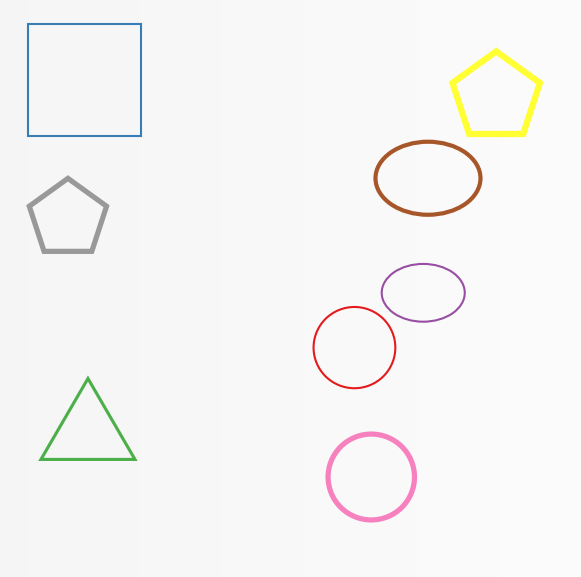[{"shape": "circle", "thickness": 1, "radius": 0.35, "center": [0.61, 0.397]}, {"shape": "square", "thickness": 1, "radius": 0.48, "center": [0.145, 0.861]}, {"shape": "triangle", "thickness": 1.5, "radius": 0.47, "center": [0.151, 0.25]}, {"shape": "oval", "thickness": 1, "radius": 0.36, "center": [0.728, 0.492]}, {"shape": "pentagon", "thickness": 3, "radius": 0.4, "center": [0.854, 0.831]}, {"shape": "oval", "thickness": 2, "radius": 0.45, "center": [0.736, 0.69]}, {"shape": "circle", "thickness": 2.5, "radius": 0.37, "center": [0.639, 0.173]}, {"shape": "pentagon", "thickness": 2.5, "radius": 0.35, "center": [0.117, 0.62]}]